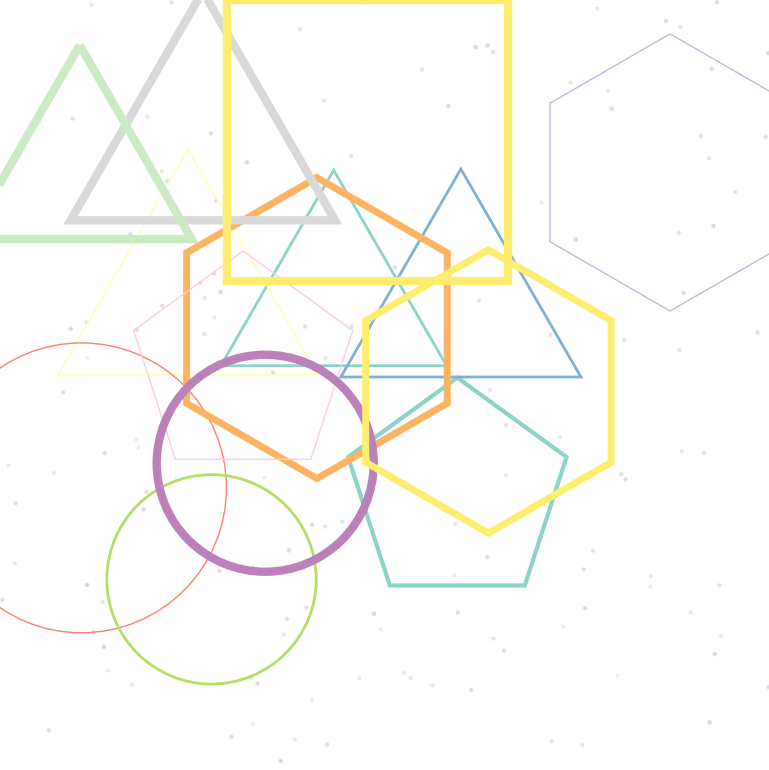[{"shape": "triangle", "thickness": 1, "radius": 0.85, "center": [0.433, 0.61]}, {"shape": "pentagon", "thickness": 1.5, "radius": 0.75, "center": [0.594, 0.36]}, {"shape": "triangle", "thickness": 0.5, "radius": 0.98, "center": [0.244, 0.611]}, {"shape": "hexagon", "thickness": 0.5, "radius": 0.9, "center": [0.87, 0.776]}, {"shape": "circle", "thickness": 0.5, "radius": 0.94, "center": [0.106, 0.366]}, {"shape": "triangle", "thickness": 1, "radius": 0.9, "center": [0.599, 0.6]}, {"shape": "hexagon", "thickness": 2.5, "radius": 0.98, "center": [0.412, 0.574]}, {"shape": "circle", "thickness": 1, "radius": 0.68, "center": [0.275, 0.248]}, {"shape": "pentagon", "thickness": 0.5, "radius": 0.75, "center": [0.316, 0.525]}, {"shape": "triangle", "thickness": 3, "radius": 0.99, "center": [0.263, 0.813]}, {"shape": "circle", "thickness": 3, "radius": 0.7, "center": [0.344, 0.398]}, {"shape": "triangle", "thickness": 3, "radius": 0.84, "center": [0.104, 0.773]}, {"shape": "hexagon", "thickness": 2.5, "radius": 0.92, "center": [0.634, 0.492]}, {"shape": "square", "thickness": 3, "radius": 0.91, "center": [0.478, 0.818]}]